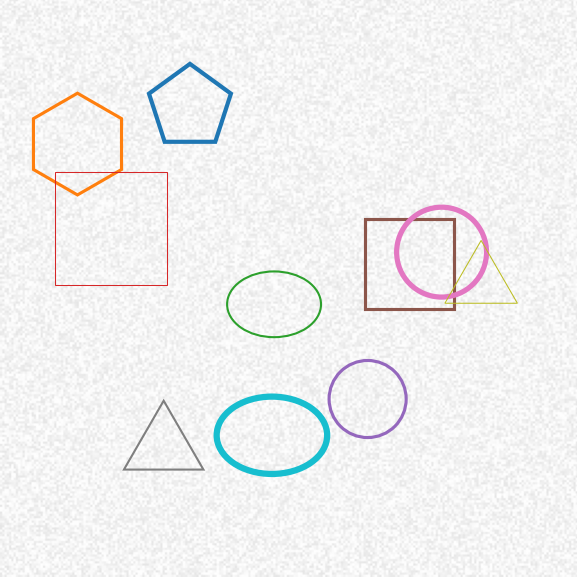[{"shape": "pentagon", "thickness": 2, "radius": 0.37, "center": [0.329, 0.814]}, {"shape": "hexagon", "thickness": 1.5, "radius": 0.44, "center": [0.134, 0.75]}, {"shape": "oval", "thickness": 1, "radius": 0.41, "center": [0.475, 0.472]}, {"shape": "square", "thickness": 0.5, "radius": 0.49, "center": [0.193, 0.603]}, {"shape": "circle", "thickness": 1.5, "radius": 0.33, "center": [0.637, 0.308]}, {"shape": "square", "thickness": 1.5, "radius": 0.39, "center": [0.709, 0.542]}, {"shape": "circle", "thickness": 2.5, "radius": 0.39, "center": [0.765, 0.563]}, {"shape": "triangle", "thickness": 1, "radius": 0.4, "center": [0.283, 0.226]}, {"shape": "triangle", "thickness": 0.5, "radius": 0.36, "center": [0.833, 0.51]}, {"shape": "oval", "thickness": 3, "radius": 0.48, "center": [0.471, 0.245]}]